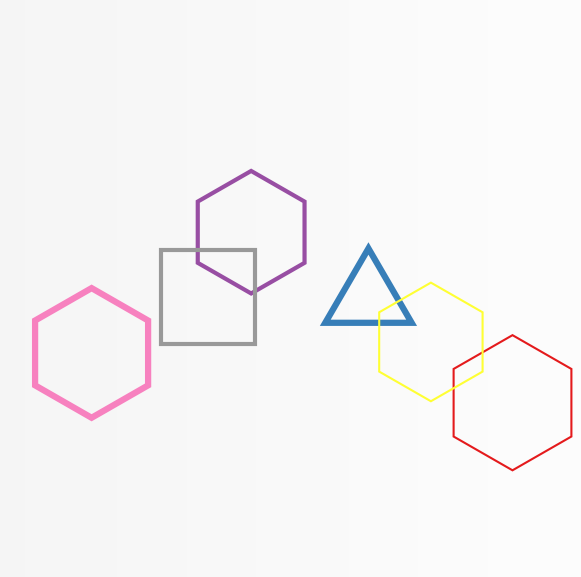[{"shape": "hexagon", "thickness": 1, "radius": 0.58, "center": [0.882, 0.302]}, {"shape": "triangle", "thickness": 3, "radius": 0.43, "center": [0.634, 0.483]}, {"shape": "hexagon", "thickness": 2, "radius": 0.53, "center": [0.432, 0.597]}, {"shape": "hexagon", "thickness": 1, "radius": 0.51, "center": [0.741, 0.407]}, {"shape": "hexagon", "thickness": 3, "radius": 0.56, "center": [0.158, 0.388]}, {"shape": "square", "thickness": 2, "radius": 0.4, "center": [0.359, 0.485]}]